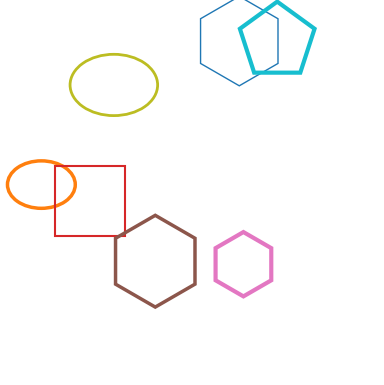[{"shape": "hexagon", "thickness": 1, "radius": 0.58, "center": [0.621, 0.893]}, {"shape": "oval", "thickness": 2.5, "radius": 0.44, "center": [0.107, 0.521]}, {"shape": "square", "thickness": 1.5, "radius": 0.45, "center": [0.234, 0.478]}, {"shape": "hexagon", "thickness": 2.5, "radius": 0.6, "center": [0.403, 0.322]}, {"shape": "hexagon", "thickness": 3, "radius": 0.42, "center": [0.632, 0.314]}, {"shape": "oval", "thickness": 2, "radius": 0.57, "center": [0.296, 0.779]}, {"shape": "pentagon", "thickness": 3, "radius": 0.51, "center": [0.72, 0.894]}]